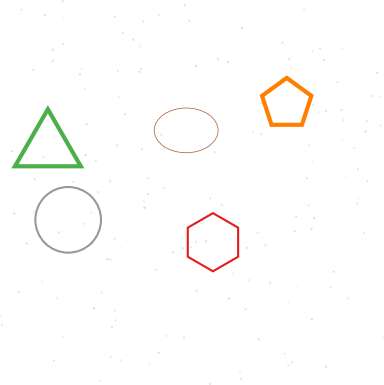[{"shape": "hexagon", "thickness": 1.5, "radius": 0.38, "center": [0.553, 0.371]}, {"shape": "triangle", "thickness": 3, "radius": 0.49, "center": [0.124, 0.617]}, {"shape": "pentagon", "thickness": 3, "radius": 0.34, "center": [0.745, 0.73]}, {"shape": "oval", "thickness": 0.5, "radius": 0.41, "center": [0.484, 0.661]}, {"shape": "circle", "thickness": 1.5, "radius": 0.43, "center": [0.177, 0.429]}]